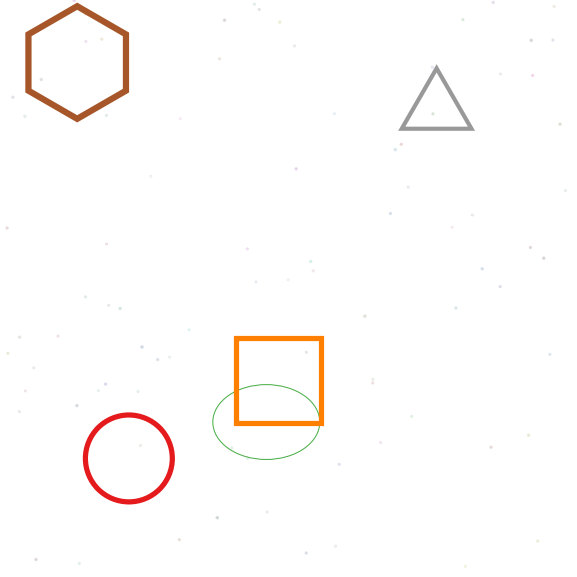[{"shape": "circle", "thickness": 2.5, "radius": 0.38, "center": [0.223, 0.205]}, {"shape": "oval", "thickness": 0.5, "radius": 0.46, "center": [0.461, 0.268]}, {"shape": "square", "thickness": 2.5, "radius": 0.37, "center": [0.483, 0.341]}, {"shape": "hexagon", "thickness": 3, "radius": 0.49, "center": [0.134, 0.891]}, {"shape": "triangle", "thickness": 2, "radius": 0.35, "center": [0.756, 0.811]}]